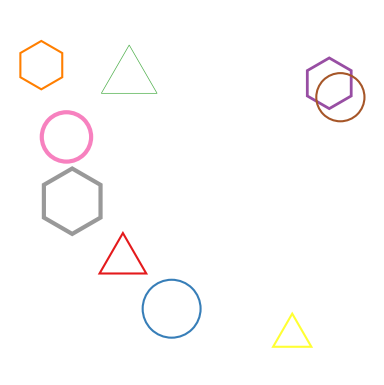[{"shape": "triangle", "thickness": 1.5, "radius": 0.35, "center": [0.319, 0.325]}, {"shape": "circle", "thickness": 1.5, "radius": 0.38, "center": [0.446, 0.198]}, {"shape": "triangle", "thickness": 0.5, "radius": 0.42, "center": [0.336, 0.799]}, {"shape": "hexagon", "thickness": 2, "radius": 0.33, "center": [0.855, 0.784]}, {"shape": "hexagon", "thickness": 1.5, "radius": 0.31, "center": [0.107, 0.831]}, {"shape": "triangle", "thickness": 1.5, "radius": 0.29, "center": [0.759, 0.128]}, {"shape": "circle", "thickness": 1.5, "radius": 0.31, "center": [0.884, 0.747]}, {"shape": "circle", "thickness": 3, "radius": 0.32, "center": [0.173, 0.644]}, {"shape": "hexagon", "thickness": 3, "radius": 0.42, "center": [0.188, 0.477]}]